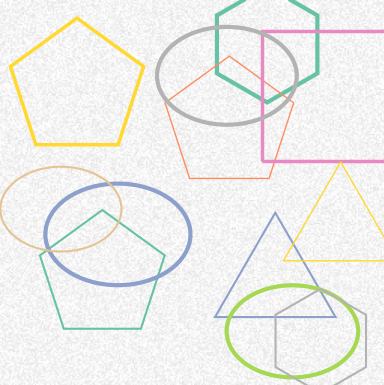[{"shape": "pentagon", "thickness": 1.5, "radius": 0.85, "center": [0.266, 0.284]}, {"shape": "hexagon", "thickness": 3, "radius": 0.75, "center": [0.694, 0.885]}, {"shape": "pentagon", "thickness": 1, "radius": 0.88, "center": [0.596, 0.679]}, {"shape": "triangle", "thickness": 1.5, "radius": 0.9, "center": [0.715, 0.267]}, {"shape": "oval", "thickness": 3, "radius": 0.94, "center": [0.306, 0.391]}, {"shape": "square", "thickness": 2.5, "radius": 0.84, "center": [0.849, 0.751]}, {"shape": "oval", "thickness": 3, "radius": 0.85, "center": [0.76, 0.139]}, {"shape": "pentagon", "thickness": 2.5, "radius": 0.91, "center": [0.2, 0.771]}, {"shape": "triangle", "thickness": 1, "radius": 0.86, "center": [0.885, 0.408]}, {"shape": "oval", "thickness": 1.5, "radius": 0.79, "center": [0.158, 0.457]}, {"shape": "oval", "thickness": 3, "radius": 0.91, "center": [0.589, 0.803]}, {"shape": "hexagon", "thickness": 1.5, "radius": 0.68, "center": [0.833, 0.114]}]